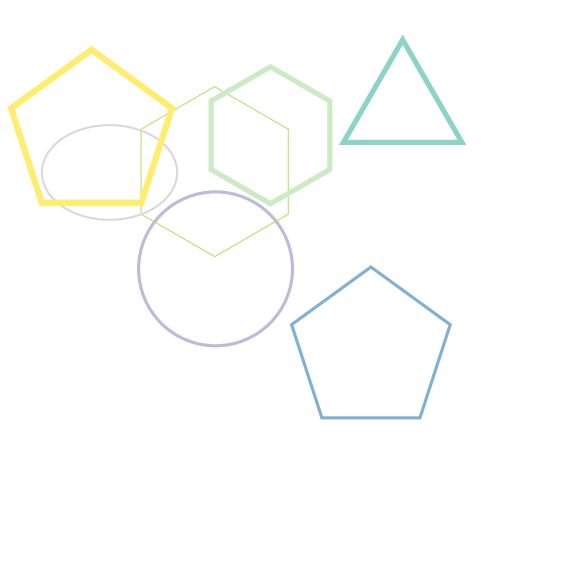[{"shape": "triangle", "thickness": 2.5, "radius": 0.59, "center": [0.697, 0.812]}, {"shape": "circle", "thickness": 1.5, "radius": 0.67, "center": [0.373, 0.534]}, {"shape": "pentagon", "thickness": 1.5, "radius": 0.72, "center": [0.642, 0.392]}, {"shape": "hexagon", "thickness": 0.5, "radius": 0.74, "center": [0.372, 0.702]}, {"shape": "oval", "thickness": 1, "radius": 0.59, "center": [0.19, 0.7]}, {"shape": "hexagon", "thickness": 2.5, "radius": 0.59, "center": [0.468, 0.765]}, {"shape": "pentagon", "thickness": 3, "radius": 0.73, "center": [0.158, 0.767]}]